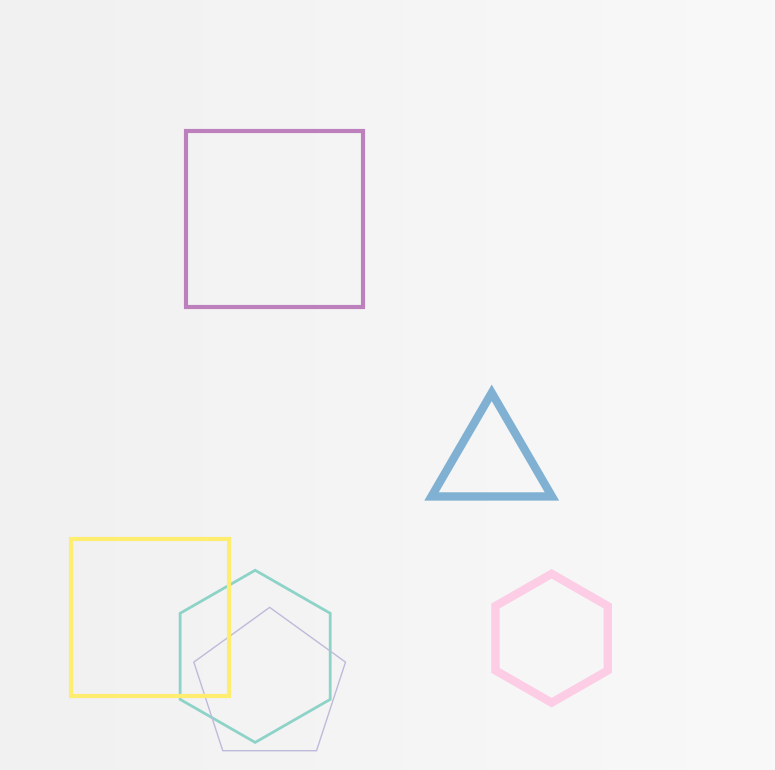[{"shape": "hexagon", "thickness": 1, "radius": 0.56, "center": [0.329, 0.148]}, {"shape": "pentagon", "thickness": 0.5, "radius": 0.51, "center": [0.348, 0.108]}, {"shape": "triangle", "thickness": 3, "radius": 0.45, "center": [0.634, 0.4]}, {"shape": "hexagon", "thickness": 3, "radius": 0.42, "center": [0.712, 0.171]}, {"shape": "square", "thickness": 1.5, "radius": 0.57, "center": [0.354, 0.716]}, {"shape": "square", "thickness": 1.5, "radius": 0.51, "center": [0.193, 0.198]}]